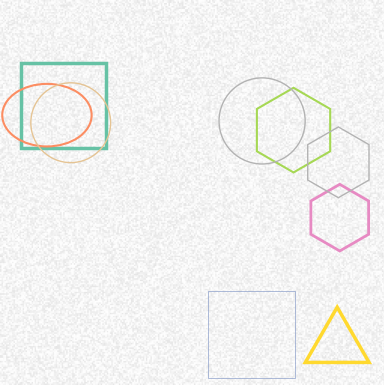[{"shape": "square", "thickness": 2.5, "radius": 0.55, "center": [0.165, 0.726]}, {"shape": "oval", "thickness": 1.5, "radius": 0.58, "center": [0.122, 0.701]}, {"shape": "square", "thickness": 0.5, "radius": 0.57, "center": [0.653, 0.131]}, {"shape": "hexagon", "thickness": 2, "radius": 0.43, "center": [0.882, 0.435]}, {"shape": "hexagon", "thickness": 1.5, "radius": 0.55, "center": [0.762, 0.662]}, {"shape": "triangle", "thickness": 2.5, "radius": 0.48, "center": [0.876, 0.106]}, {"shape": "circle", "thickness": 1, "radius": 0.52, "center": [0.184, 0.681]}, {"shape": "circle", "thickness": 1, "radius": 0.56, "center": [0.681, 0.686]}, {"shape": "hexagon", "thickness": 1, "radius": 0.46, "center": [0.879, 0.578]}]